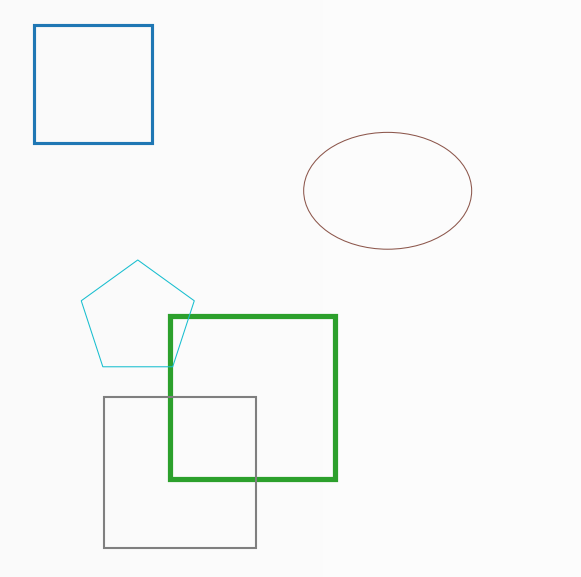[{"shape": "square", "thickness": 1.5, "radius": 0.51, "center": [0.16, 0.853]}, {"shape": "square", "thickness": 2.5, "radius": 0.71, "center": [0.434, 0.311]}, {"shape": "oval", "thickness": 0.5, "radius": 0.72, "center": [0.667, 0.669]}, {"shape": "square", "thickness": 1, "radius": 0.66, "center": [0.31, 0.181]}, {"shape": "pentagon", "thickness": 0.5, "radius": 0.51, "center": [0.237, 0.447]}]